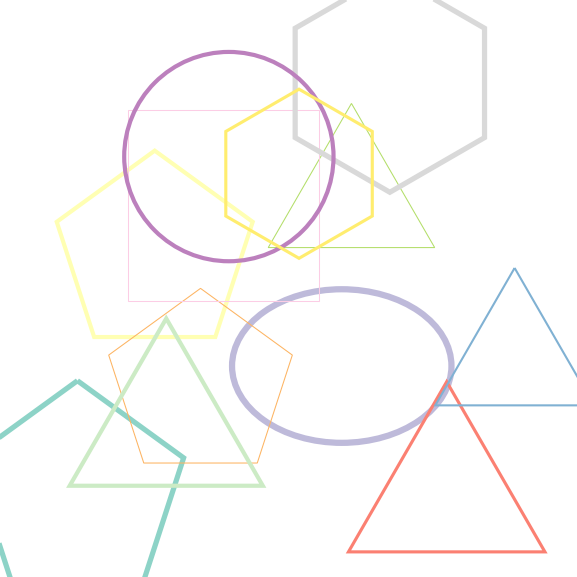[{"shape": "pentagon", "thickness": 2.5, "radius": 0.97, "center": [0.134, 0.147]}, {"shape": "pentagon", "thickness": 2, "radius": 0.89, "center": [0.268, 0.56]}, {"shape": "oval", "thickness": 3, "radius": 0.95, "center": [0.592, 0.365]}, {"shape": "triangle", "thickness": 1.5, "radius": 0.98, "center": [0.773, 0.142]}, {"shape": "triangle", "thickness": 1, "radius": 0.79, "center": [0.891, 0.377]}, {"shape": "pentagon", "thickness": 0.5, "radius": 0.84, "center": [0.347, 0.333]}, {"shape": "triangle", "thickness": 0.5, "radius": 0.83, "center": [0.609, 0.654]}, {"shape": "square", "thickness": 0.5, "radius": 0.83, "center": [0.388, 0.643]}, {"shape": "hexagon", "thickness": 2.5, "radius": 0.95, "center": [0.675, 0.856]}, {"shape": "circle", "thickness": 2, "radius": 0.91, "center": [0.396, 0.728]}, {"shape": "triangle", "thickness": 2, "radius": 0.97, "center": [0.288, 0.255]}, {"shape": "hexagon", "thickness": 1.5, "radius": 0.73, "center": [0.518, 0.698]}]